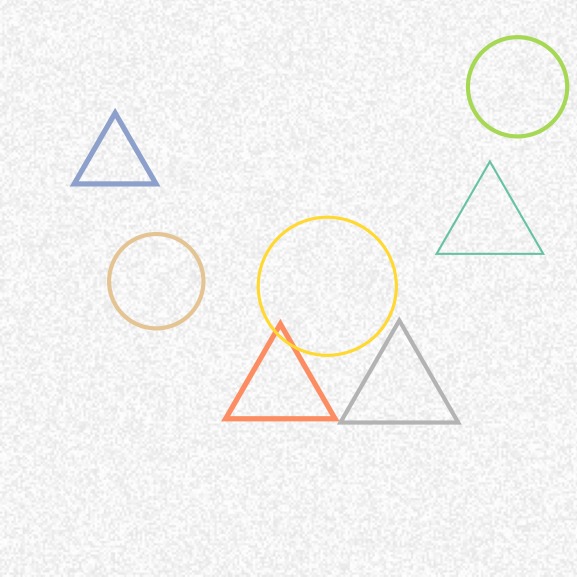[{"shape": "triangle", "thickness": 1, "radius": 0.53, "center": [0.848, 0.613]}, {"shape": "triangle", "thickness": 2.5, "radius": 0.55, "center": [0.486, 0.329]}, {"shape": "triangle", "thickness": 2.5, "radius": 0.41, "center": [0.199, 0.722]}, {"shape": "circle", "thickness": 2, "radius": 0.43, "center": [0.896, 0.849]}, {"shape": "circle", "thickness": 1.5, "radius": 0.6, "center": [0.567, 0.503]}, {"shape": "circle", "thickness": 2, "radius": 0.41, "center": [0.271, 0.512]}, {"shape": "triangle", "thickness": 2, "radius": 0.59, "center": [0.691, 0.326]}]